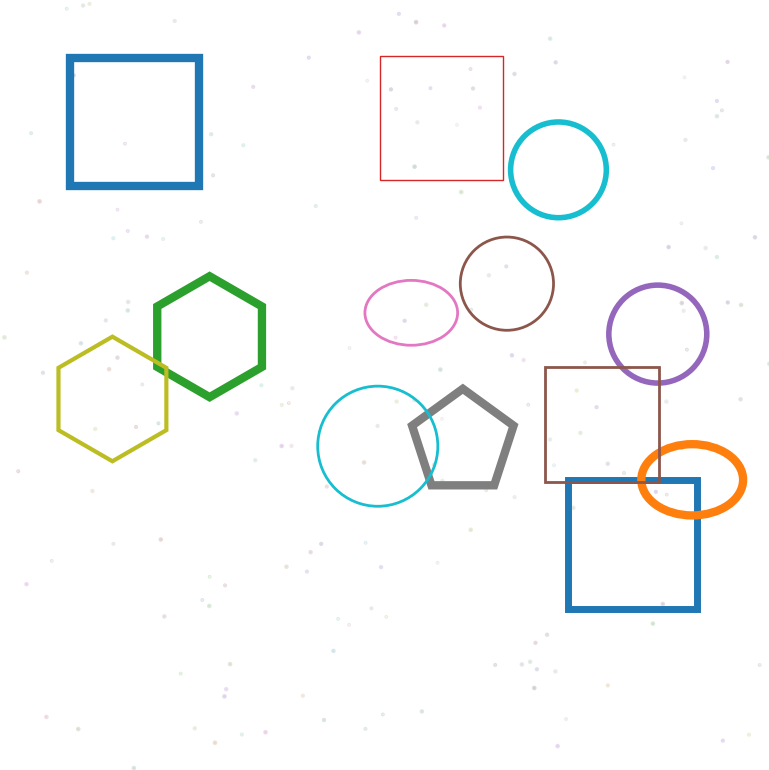[{"shape": "square", "thickness": 2.5, "radius": 0.42, "center": [0.821, 0.293]}, {"shape": "square", "thickness": 3, "radius": 0.42, "center": [0.175, 0.842]}, {"shape": "oval", "thickness": 3, "radius": 0.33, "center": [0.899, 0.377]}, {"shape": "hexagon", "thickness": 3, "radius": 0.39, "center": [0.272, 0.563]}, {"shape": "square", "thickness": 0.5, "radius": 0.4, "center": [0.573, 0.847]}, {"shape": "circle", "thickness": 2, "radius": 0.32, "center": [0.854, 0.566]}, {"shape": "square", "thickness": 1, "radius": 0.37, "center": [0.782, 0.449]}, {"shape": "circle", "thickness": 1, "radius": 0.3, "center": [0.658, 0.632]}, {"shape": "oval", "thickness": 1, "radius": 0.3, "center": [0.534, 0.594]}, {"shape": "pentagon", "thickness": 3, "radius": 0.35, "center": [0.601, 0.426]}, {"shape": "hexagon", "thickness": 1.5, "radius": 0.4, "center": [0.146, 0.482]}, {"shape": "circle", "thickness": 2, "radius": 0.31, "center": [0.725, 0.779]}, {"shape": "circle", "thickness": 1, "radius": 0.39, "center": [0.491, 0.421]}]